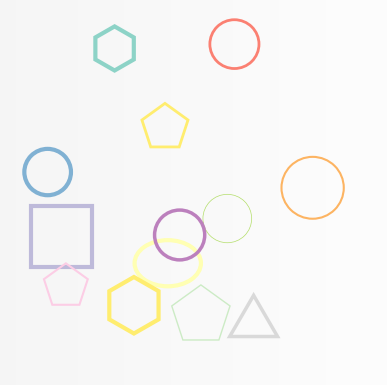[{"shape": "hexagon", "thickness": 3, "radius": 0.29, "center": [0.296, 0.874]}, {"shape": "oval", "thickness": 3, "radius": 0.43, "center": [0.433, 0.316]}, {"shape": "square", "thickness": 3, "radius": 0.39, "center": [0.159, 0.386]}, {"shape": "circle", "thickness": 2, "radius": 0.32, "center": [0.605, 0.885]}, {"shape": "circle", "thickness": 3, "radius": 0.3, "center": [0.123, 0.553]}, {"shape": "circle", "thickness": 1.5, "radius": 0.4, "center": [0.807, 0.512]}, {"shape": "circle", "thickness": 0.5, "radius": 0.31, "center": [0.587, 0.432]}, {"shape": "pentagon", "thickness": 1.5, "radius": 0.3, "center": [0.17, 0.257]}, {"shape": "triangle", "thickness": 2.5, "radius": 0.36, "center": [0.654, 0.162]}, {"shape": "circle", "thickness": 2.5, "radius": 0.32, "center": [0.464, 0.39]}, {"shape": "pentagon", "thickness": 1, "radius": 0.4, "center": [0.518, 0.181]}, {"shape": "hexagon", "thickness": 3, "radius": 0.37, "center": [0.346, 0.207]}, {"shape": "pentagon", "thickness": 2, "radius": 0.31, "center": [0.426, 0.669]}]